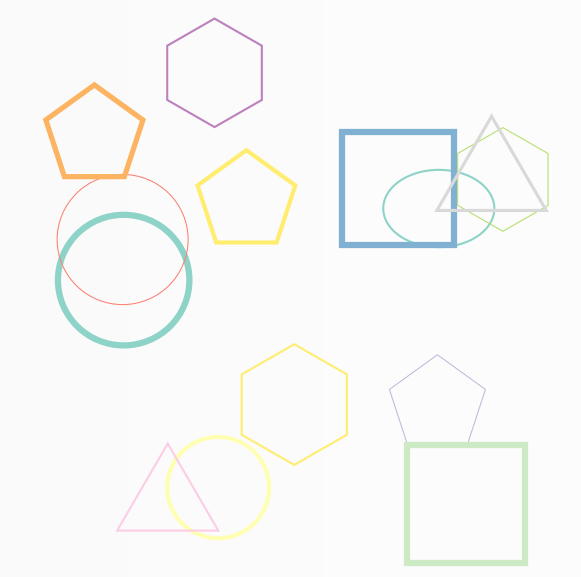[{"shape": "oval", "thickness": 1, "radius": 0.48, "center": [0.755, 0.638]}, {"shape": "circle", "thickness": 3, "radius": 0.57, "center": [0.213, 0.514]}, {"shape": "circle", "thickness": 2, "radius": 0.44, "center": [0.375, 0.155]}, {"shape": "pentagon", "thickness": 0.5, "radius": 0.43, "center": [0.753, 0.298]}, {"shape": "circle", "thickness": 0.5, "radius": 0.56, "center": [0.211, 0.584]}, {"shape": "square", "thickness": 3, "radius": 0.49, "center": [0.685, 0.673]}, {"shape": "pentagon", "thickness": 2.5, "radius": 0.44, "center": [0.162, 0.764]}, {"shape": "hexagon", "thickness": 0.5, "radius": 0.45, "center": [0.865, 0.688]}, {"shape": "triangle", "thickness": 1, "radius": 0.5, "center": [0.289, 0.131]}, {"shape": "triangle", "thickness": 1.5, "radius": 0.54, "center": [0.846, 0.689]}, {"shape": "hexagon", "thickness": 1, "radius": 0.47, "center": [0.369, 0.873]}, {"shape": "square", "thickness": 3, "radius": 0.51, "center": [0.802, 0.127]}, {"shape": "hexagon", "thickness": 1, "radius": 0.52, "center": [0.506, 0.299]}, {"shape": "pentagon", "thickness": 2, "radius": 0.44, "center": [0.424, 0.651]}]